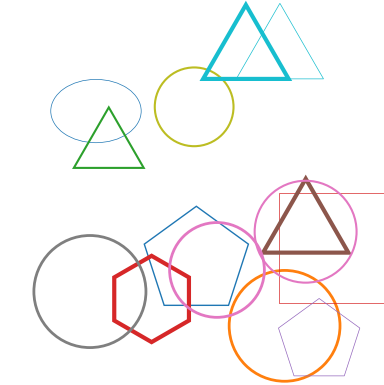[{"shape": "oval", "thickness": 0.5, "radius": 0.59, "center": [0.249, 0.712]}, {"shape": "pentagon", "thickness": 1, "radius": 0.71, "center": [0.51, 0.322]}, {"shape": "circle", "thickness": 2, "radius": 0.72, "center": [0.739, 0.154]}, {"shape": "triangle", "thickness": 1.5, "radius": 0.52, "center": [0.283, 0.616]}, {"shape": "square", "thickness": 0.5, "radius": 0.71, "center": [0.867, 0.356]}, {"shape": "hexagon", "thickness": 3, "radius": 0.56, "center": [0.394, 0.223]}, {"shape": "pentagon", "thickness": 0.5, "radius": 0.56, "center": [0.829, 0.114]}, {"shape": "triangle", "thickness": 3, "radius": 0.64, "center": [0.794, 0.408]}, {"shape": "circle", "thickness": 2, "radius": 0.62, "center": [0.564, 0.299]}, {"shape": "circle", "thickness": 1.5, "radius": 0.66, "center": [0.794, 0.398]}, {"shape": "circle", "thickness": 2, "radius": 0.73, "center": [0.234, 0.243]}, {"shape": "circle", "thickness": 1.5, "radius": 0.51, "center": [0.504, 0.723]}, {"shape": "triangle", "thickness": 3, "radius": 0.64, "center": [0.639, 0.859]}, {"shape": "triangle", "thickness": 0.5, "radius": 0.65, "center": [0.727, 0.861]}]